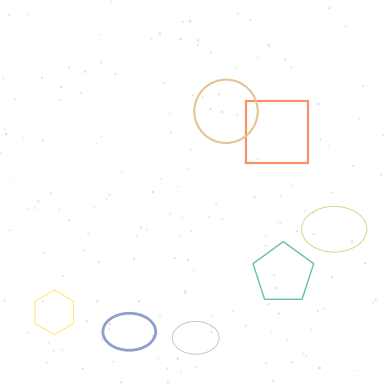[{"shape": "pentagon", "thickness": 1, "radius": 0.41, "center": [0.736, 0.29]}, {"shape": "square", "thickness": 1.5, "radius": 0.4, "center": [0.719, 0.657]}, {"shape": "oval", "thickness": 2, "radius": 0.34, "center": [0.336, 0.138]}, {"shape": "oval", "thickness": 0.5, "radius": 0.42, "center": [0.868, 0.405]}, {"shape": "hexagon", "thickness": 0.5, "radius": 0.29, "center": [0.141, 0.189]}, {"shape": "circle", "thickness": 1.5, "radius": 0.41, "center": [0.587, 0.711]}, {"shape": "oval", "thickness": 0.5, "radius": 0.3, "center": [0.508, 0.123]}]